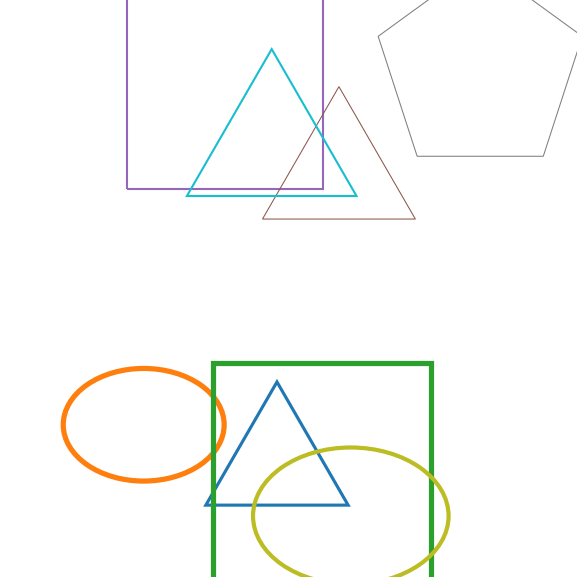[{"shape": "triangle", "thickness": 1.5, "radius": 0.71, "center": [0.48, 0.196]}, {"shape": "oval", "thickness": 2.5, "radius": 0.7, "center": [0.249, 0.264]}, {"shape": "square", "thickness": 2.5, "radius": 0.94, "center": [0.557, 0.183]}, {"shape": "square", "thickness": 1, "radius": 0.85, "center": [0.39, 0.842]}, {"shape": "triangle", "thickness": 0.5, "radius": 0.76, "center": [0.587, 0.696]}, {"shape": "pentagon", "thickness": 0.5, "radius": 0.93, "center": [0.832, 0.879]}, {"shape": "oval", "thickness": 2, "radius": 0.85, "center": [0.607, 0.106]}, {"shape": "triangle", "thickness": 1, "radius": 0.85, "center": [0.47, 0.745]}]